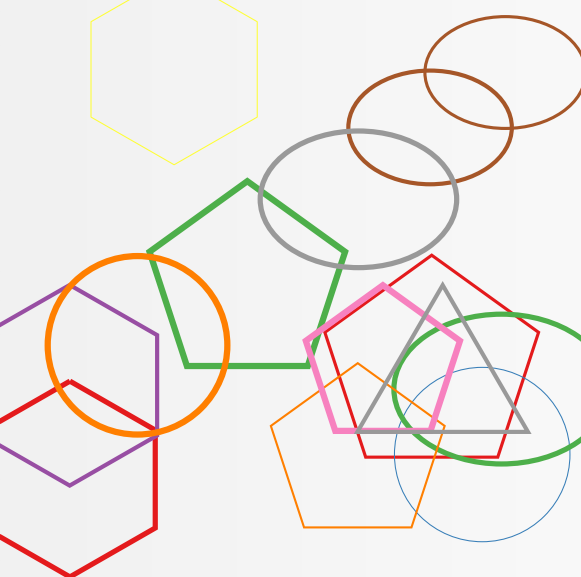[{"shape": "pentagon", "thickness": 1.5, "radius": 0.97, "center": [0.743, 0.364]}, {"shape": "hexagon", "thickness": 2.5, "radius": 0.85, "center": [0.12, 0.17]}, {"shape": "circle", "thickness": 0.5, "radius": 0.75, "center": [0.83, 0.212]}, {"shape": "pentagon", "thickness": 3, "radius": 0.88, "center": [0.426, 0.508]}, {"shape": "oval", "thickness": 2.5, "radius": 0.93, "center": [0.863, 0.325]}, {"shape": "hexagon", "thickness": 2, "radius": 0.87, "center": [0.12, 0.332]}, {"shape": "pentagon", "thickness": 1, "radius": 0.79, "center": [0.616, 0.213]}, {"shape": "circle", "thickness": 3, "radius": 0.77, "center": [0.237, 0.401]}, {"shape": "hexagon", "thickness": 0.5, "radius": 0.83, "center": [0.3, 0.879]}, {"shape": "oval", "thickness": 1.5, "radius": 0.69, "center": [0.869, 0.874]}, {"shape": "oval", "thickness": 2, "radius": 0.7, "center": [0.74, 0.778]}, {"shape": "pentagon", "thickness": 3, "radius": 0.7, "center": [0.659, 0.366]}, {"shape": "triangle", "thickness": 2, "radius": 0.85, "center": [0.762, 0.336]}, {"shape": "oval", "thickness": 2.5, "radius": 0.85, "center": [0.617, 0.654]}]